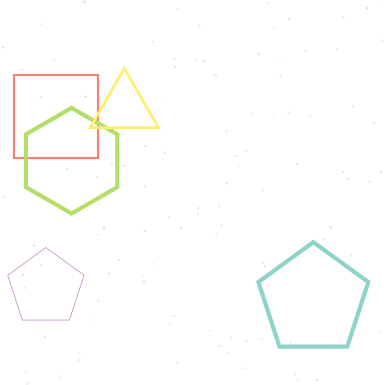[{"shape": "pentagon", "thickness": 3, "radius": 0.75, "center": [0.814, 0.221]}, {"shape": "square", "thickness": 1.5, "radius": 0.54, "center": [0.145, 0.698]}, {"shape": "hexagon", "thickness": 3, "radius": 0.69, "center": [0.186, 0.583]}, {"shape": "pentagon", "thickness": 0.5, "radius": 0.52, "center": [0.119, 0.253]}, {"shape": "triangle", "thickness": 2, "radius": 0.51, "center": [0.323, 0.719]}]